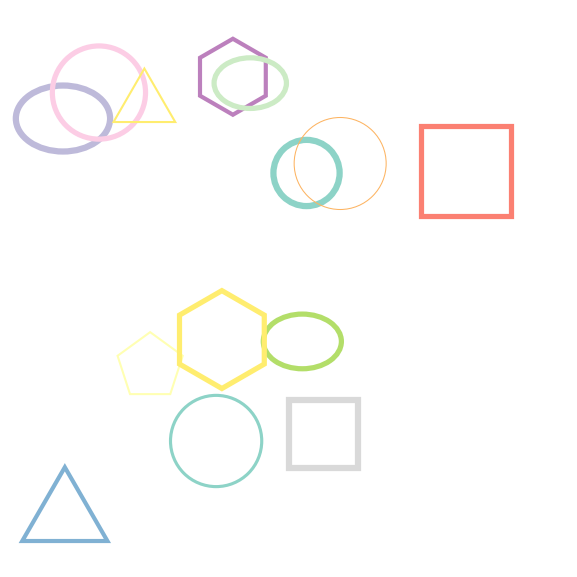[{"shape": "circle", "thickness": 3, "radius": 0.29, "center": [0.531, 0.7]}, {"shape": "circle", "thickness": 1.5, "radius": 0.39, "center": [0.374, 0.236]}, {"shape": "pentagon", "thickness": 1, "radius": 0.3, "center": [0.26, 0.365]}, {"shape": "oval", "thickness": 3, "radius": 0.41, "center": [0.109, 0.794]}, {"shape": "square", "thickness": 2.5, "radius": 0.39, "center": [0.807, 0.703]}, {"shape": "triangle", "thickness": 2, "radius": 0.43, "center": [0.112, 0.105]}, {"shape": "circle", "thickness": 0.5, "radius": 0.4, "center": [0.589, 0.716]}, {"shape": "oval", "thickness": 2.5, "radius": 0.34, "center": [0.524, 0.408]}, {"shape": "circle", "thickness": 2.5, "radius": 0.4, "center": [0.171, 0.839]}, {"shape": "square", "thickness": 3, "radius": 0.3, "center": [0.56, 0.247]}, {"shape": "hexagon", "thickness": 2, "radius": 0.33, "center": [0.403, 0.866]}, {"shape": "oval", "thickness": 2.5, "radius": 0.31, "center": [0.433, 0.855]}, {"shape": "triangle", "thickness": 1, "radius": 0.31, "center": [0.25, 0.819]}, {"shape": "hexagon", "thickness": 2.5, "radius": 0.42, "center": [0.384, 0.411]}]